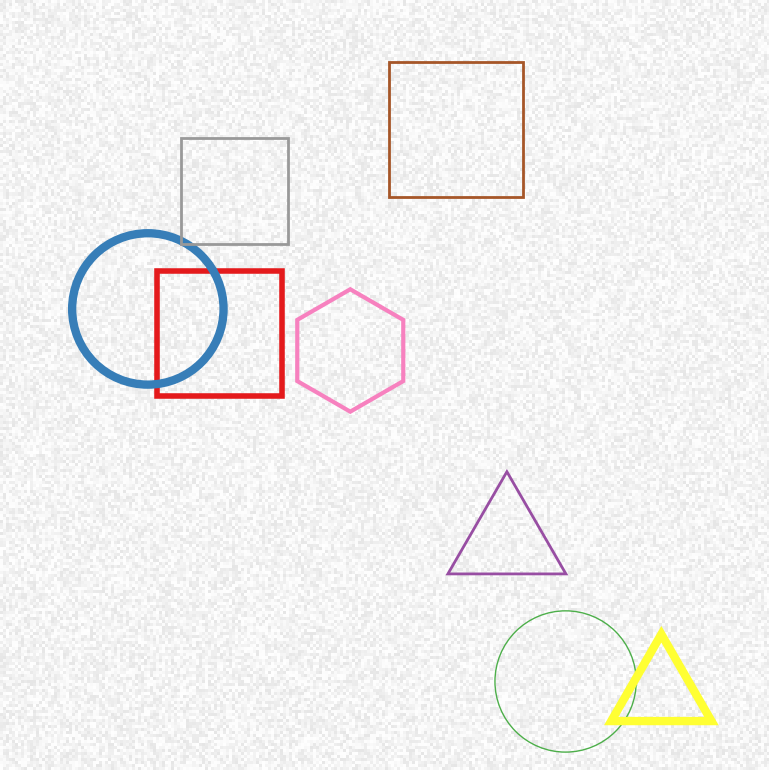[{"shape": "square", "thickness": 2, "radius": 0.41, "center": [0.286, 0.567]}, {"shape": "circle", "thickness": 3, "radius": 0.49, "center": [0.192, 0.599]}, {"shape": "circle", "thickness": 0.5, "radius": 0.46, "center": [0.735, 0.115]}, {"shape": "triangle", "thickness": 1, "radius": 0.44, "center": [0.658, 0.299]}, {"shape": "triangle", "thickness": 3, "radius": 0.38, "center": [0.859, 0.101]}, {"shape": "square", "thickness": 1, "radius": 0.44, "center": [0.592, 0.832]}, {"shape": "hexagon", "thickness": 1.5, "radius": 0.4, "center": [0.455, 0.545]}, {"shape": "square", "thickness": 1, "radius": 0.35, "center": [0.305, 0.752]}]